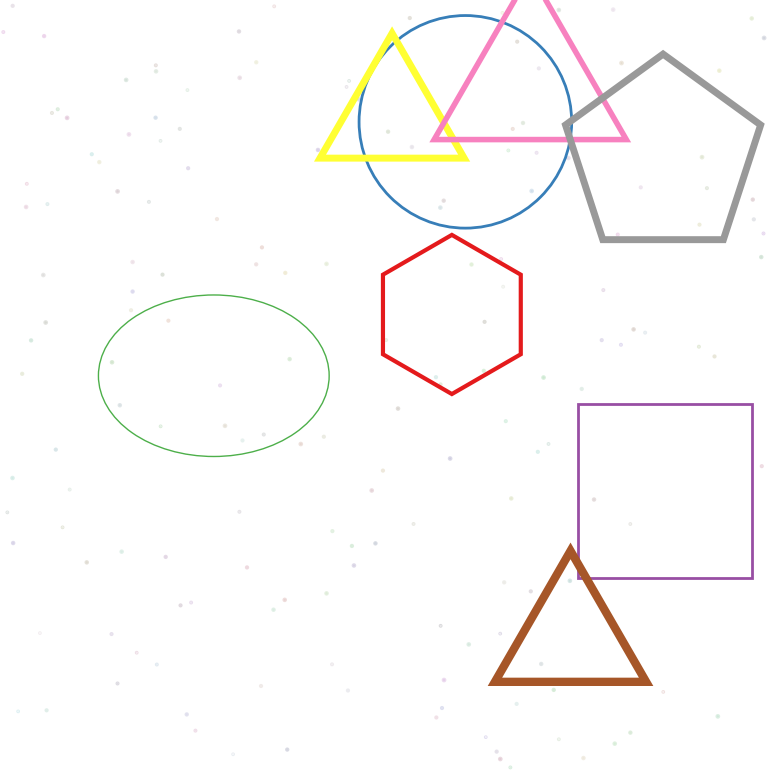[{"shape": "hexagon", "thickness": 1.5, "radius": 0.52, "center": [0.587, 0.592]}, {"shape": "circle", "thickness": 1, "radius": 0.69, "center": [0.604, 0.842]}, {"shape": "oval", "thickness": 0.5, "radius": 0.75, "center": [0.278, 0.512]}, {"shape": "square", "thickness": 1, "radius": 0.56, "center": [0.864, 0.362]}, {"shape": "triangle", "thickness": 2.5, "radius": 0.54, "center": [0.509, 0.849]}, {"shape": "triangle", "thickness": 3, "radius": 0.57, "center": [0.741, 0.171]}, {"shape": "triangle", "thickness": 2, "radius": 0.72, "center": [0.689, 0.891]}, {"shape": "pentagon", "thickness": 2.5, "radius": 0.67, "center": [0.861, 0.797]}]